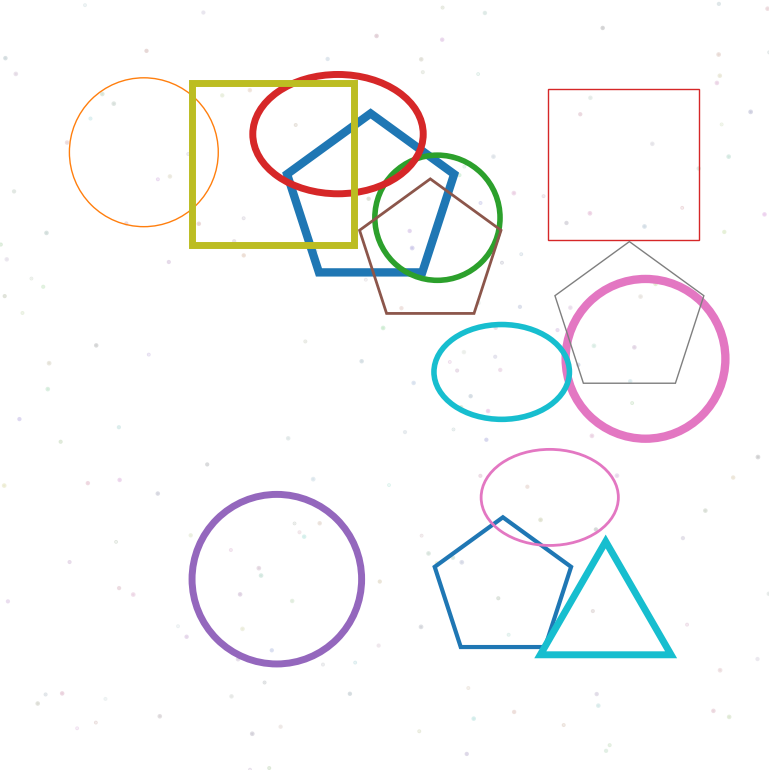[{"shape": "pentagon", "thickness": 3, "radius": 0.57, "center": [0.481, 0.739]}, {"shape": "pentagon", "thickness": 1.5, "radius": 0.47, "center": [0.653, 0.235]}, {"shape": "circle", "thickness": 0.5, "radius": 0.48, "center": [0.187, 0.802]}, {"shape": "circle", "thickness": 2, "radius": 0.41, "center": [0.568, 0.717]}, {"shape": "oval", "thickness": 2.5, "radius": 0.55, "center": [0.439, 0.826]}, {"shape": "square", "thickness": 0.5, "radius": 0.49, "center": [0.81, 0.786]}, {"shape": "circle", "thickness": 2.5, "radius": 0.55, "center": [0.36, 0.248]}, {"shape": "pentagon", "thickness": 1, "radius": 0.48, "center": [0.559, 0.671]}, {"shape": "oval", "thickness": 1, "radius": 0.45, "center": [0.714, 0.354]}, {"shape": "circle", "thickness": 3, "radius": 0.52, "center": [0.838, 0.534]}, {"shape": "pentagon", "thickness": 0.5, "radius": 0.51, "center": [0.817, 0.585]}, {"shape": "square", "thickness": 2.5, "radius": 0.53, "center": [0.355, 0.787]}, {"shape": "oval", "thickness": 2, "radius": 0.44, "center": [0.652, 0.517]}, {"shape": "triangle", "thickness": 2.5, "radius": 0.49, "center": [0.787, 0.199]}]